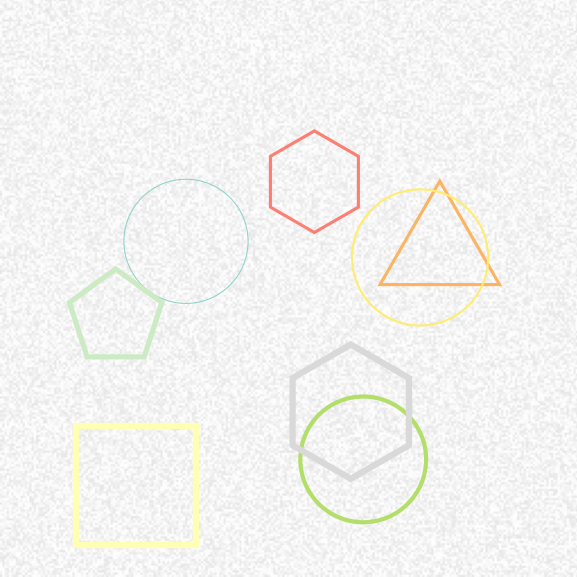[{"shape": "circle", "thickness": 0.5, "radius": 0.54, "center": [0.322, 0.581]}, {"shape": "square", "thickness": 3, "radius": 0.52, "center": [0.236, 0.158]}, {"shape": "hexagon", "thickness": 1.5, "radius": 0.44, "center": [0.544, 0.684]}, {"shape": "triangle", "thickness": 1.5, "radius": 0.6, "center": [0.762, 0.566]}, {"shape": "circle", "thickness": 2, "radius": 0.54, "center": [0.629, 0.204]}, {"shape": "hexagon", "thickness": 3, "radius": 0.58, "center": [0.607, 0.286]}, {"shape": "pentagon", "thickness": 2.5, "radius": 0.42, "center": [0.2, 0.449]}, {"shape": "circle", "thickness": 1, "radius": 0.59, "center": [0.727, 0.553]}]